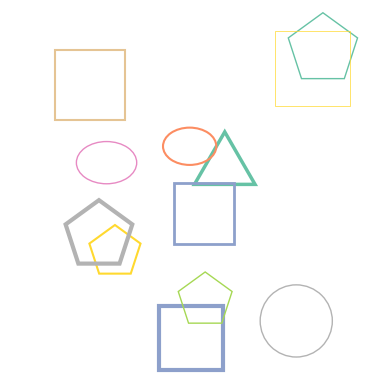[{"shape": "triangle", "thickness": 2.5, "radius": 0.45, "center": [0.584, 0.567]}, {"shape": "pentagon", "thickness": 1, "radius": 0.47, "center": [0.839, 0.872]}, {"shape": "oval", "thickness": 1.5, "radius": 0.35, "center": [0.493, 0.62]}, {"shape": "square", "thickness": 3, "radius": 0.41, "center": [0.497, 0.121]}, {"shape": "square", "thickness": 2, "radius": 0.39, "center": [0.53, 0.445]}, {"shape": "oval", "thickness": 1, "radius": 0.39, "center": [0.277, 0.577]}, {"shape": "pentagon", "thickness": 1, "radius": 0.37, "center": [0.533, 0.22]}, {"shape": "square", "thickness": 0.5, "radius": 0.49, "center": [0.813, 0.822]}, {"shape": "pentagon", "thickness": 1.5, "radius": 0.35, "center": [0.299, 0.346]}, {"shape": "square", "thickness": 1.5, "radius": 0.45, "center": [0.233, 0.78]}, {"shape": "circle", "thickness": 1, "radius": 0.47, "center": [0.769, 0.166]}, {"shape": "pentagon", "thickness": 3, "radius": 0.46, "center": [0.257, 0.389]}]